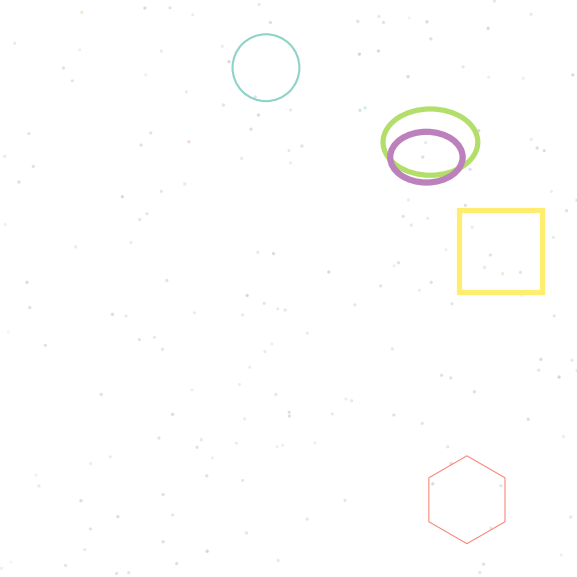[{"shape": "circle", "thickness": 1, "radius": 0.29, "center": [0.461, 0.882]}, {"shape": "hexagon", "thickness": 0.5, "radius": 0.38, "center": [0.809, 0.134]}, {"shape": "oval", "thickness": 2.5, "radius": 0.41, "center": [0.745, 0.753]}, {"shape": "oval", "thickness": 3, "radius": 0.31, "center": [0.738, 0.727]}, {"shape": "square", "thickness": 2.5, "radius": 0.36, "center": [0.866, 0.564]}]